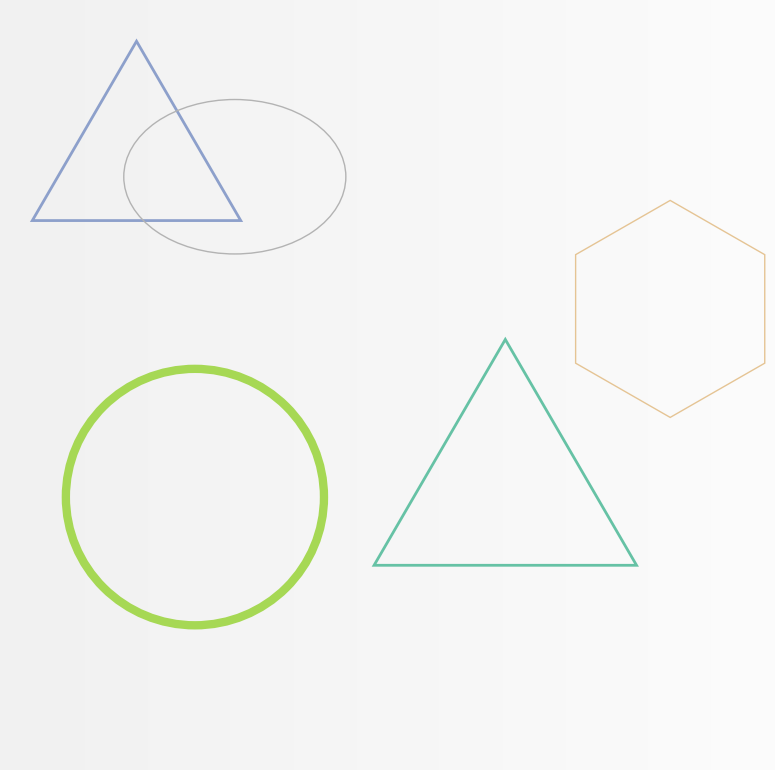[{"shape": "triangle", "thickness": 1, "radius": 0.98, "center": [0.652, 0.364]}, {"shape": "triangle", "thickness": 1, "radius": 0.78, "center": [0.176, 0.791]}, {"shape": "circle", "thickness": 3, "radius": 0.83, "center": [0.252, 0.354]}, {"shape": "hexagon", "thickness": 0.5, "radius": 0.7, "center": [0.865, 0.599]}, {"shape": "oval", "thickness": 0.5, "radius": 0.72, "center": [0.303, 0.77]}]